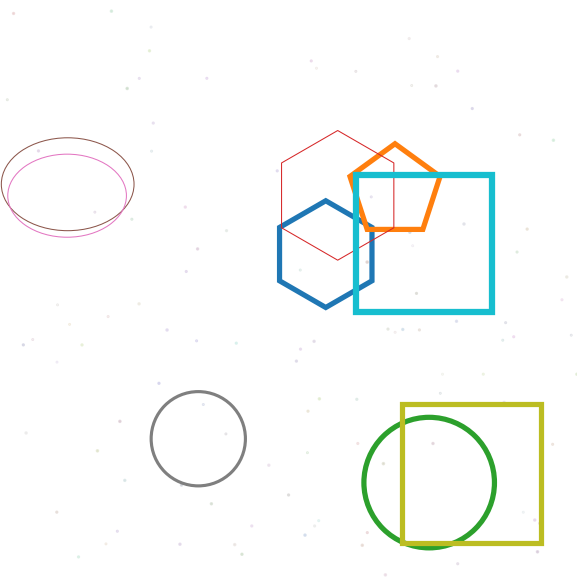[{"shape": "hexagon", "thickness": 2.5, "radius": 0.46, "center": [0.564, 0.559]}, {"shape": "pentagon", "thickness": 2.5, "radius": 0.41, "center": [0.684, 0.668]}, {"shape": "circle", "thickness": 2.5, "radius": 0.57, "center": [0.743, 0.163]}, {"shape": "hexagon", "thickness": 0.5, "radius": 0.56, "center": [0.585, 0.661]}, {"shape": "oval", "thickness": 0.5, "radius": 0.57, "center": [0.117, 0.68]}, {"shape": "oval", "thickness": 0.5, "radius": 0.51, "center": [0.116, 0.66]}, {"shape": "circle", "thickness": 1.5, "radius": 0.41, "center": [0.343, 0.239]}, {"shape": "square", "thickness": 2.5, "radius": 0.6, "center": [0.816, 0.179]}, {"shape": "square", "thickness": 3, "radius": 0.59, "center": [0.735, 0.578]}]